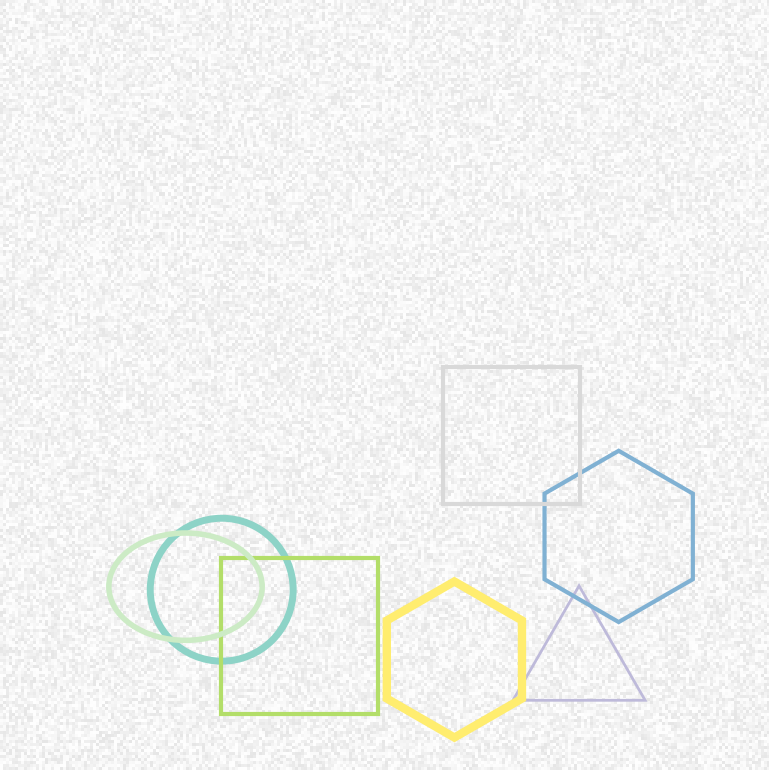[{"shape": "circle", "thickness": 2.5, "radius": 0.46, "center": [0.288, 0.234]}, {"shape": "triangle", "thickness": 1, "radius": 0.5, "center": [0.752, 0.14]}, {"shape": "hexagon", "thickness": 1.5, "radius": 0.56, "center": [0.803, 0.303]}, {"shape": "square", "thickness": 1.5, "radius": 0.51, "center": [0.389, 0.174]}, {"shape": "square", "thickness": 1.5, "radius": 0.45, "center": [0.664, 0.434]}, {"shape": "oval", "thickness": 2, "radius": 0.5, "center": [0.241, 0.238]}, {"shape": "hexagon", "thickness": 3, "radius": 0.51, "center": [0.59, 0.143]}]